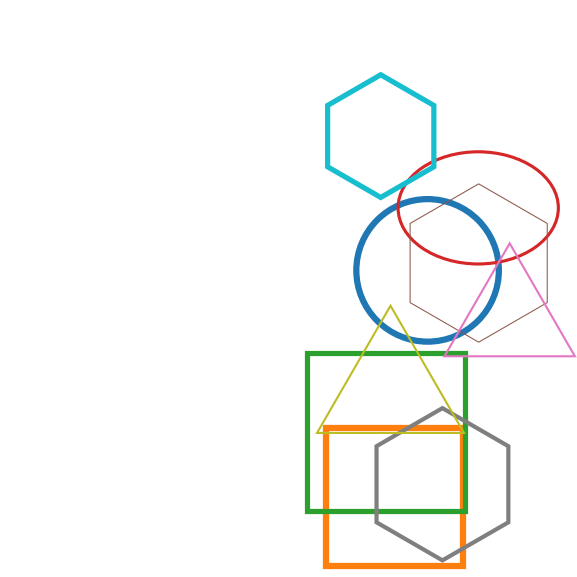[{"shape": "circle", "thickness": 3, "radius": 0.62, "center": [0.74, 0.531]}, {"shape": "square", "thickness": 3, "radius": 0.6, "center": [0.683, 0.138]}, {"shape": "square", "thickness": 2.5, "radius": 0.68, "center": [0.668, 0.251]}, {"shape": "oval", "thickness": 1.5, "radius": 0.69, "center": [0.828, 0.639]}, {"shape": "hexagon", "thickness": 0.5, "radius": 0.69, "center": [0.829, 0.544]}, {"shape": "triangle", "thickness": 1, "radius": 0.65, "center": [0.883, 0.447]}, {"shape": "hexagon", "thickness": 2, "radius": 0.66, "center": [0.766, 0.161]}, {"shape": "triangle", "thickness": 1, "radius": 0.73, "center": [0.676, 0.323]}, {"shape": "hexagon", "thickness": 2.5, "radius": 0.53, "center": [0.659, 0.763]}]